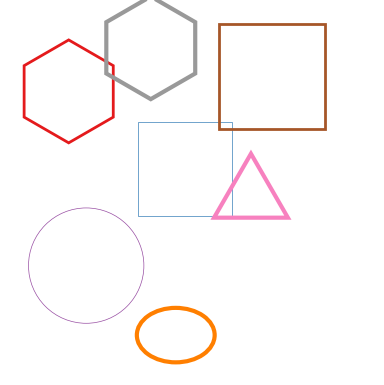[{"shape": "hexagon", "thickness": 2, "radius": 0.67, "center": [0.178, 0.763]}, {"shape": "square", "thickness": 0.5, "radius": 0.61, "center": [0.48, 0.561]}, {"shape": "circle", "thickness": 0.5, "radius": 0.75, "center": [0.224, 0.31]}, {"shape": "oval", "thickness": 3, "radius": 0.51, "center": [0.457, 0.13]}, {"shape": "square", "thickness": 2, "radius": 0.69, "center": [0.707, 0.801]}, {"shape": "triangle", "thickness": 3, "radius": 0.55, "center": [0.652, 0.49]}, {"shape": "hexagon", "thickness": 3, "radius": 0.67, "center": [0.392, 0.876]}]